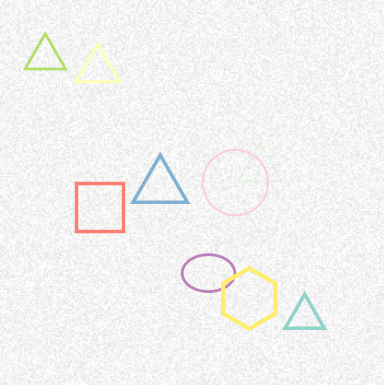[{"shape": "triangle", "thickness": 2.5, "radius": 0.29, "center": [0.791, 0.177]}, {"shape": "triangle", "thickness": 2, "radius": 0.33, "center": [0.254, 0.821]}, {"shape": "square", "thickness": 2.5, "radius": 0.31, "center": [0.259, 0.463]}, {"shape": "triangle", "thickness": 2.5, "radius": 0.41, "center": [0.416, 0.515]}, {"shape": "triangle", "thickness": 2, "radius": 0.3, "center": [0.118, 0.851]}, {"shape": "circle", "thickness": 1.5, "radius": 0.42, "center": [0.611, 0.526]}, {"shape": "oval", "thickness": 2, "radius": 0.34, "center": [0.541, 0.291]}, {"shape": "triangle", "thickness": 0.5, "radius": 0.33, "center": [0.675, 0.563]}, {"shape": "hexagon", "thickness": 3, "radius": 0.39, "center": [0.647, 0.225]}]